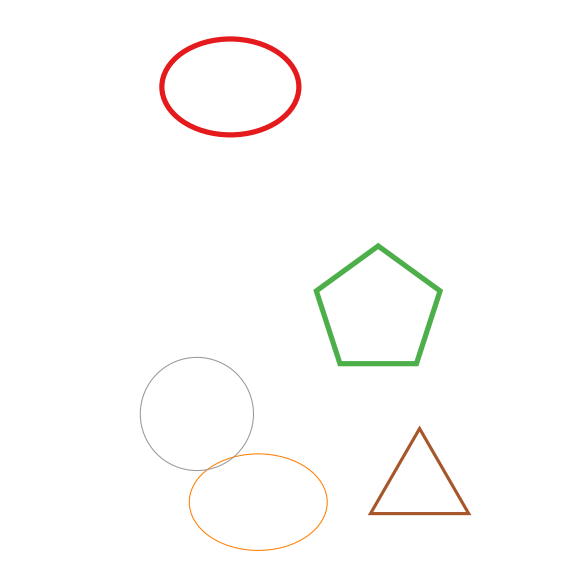[{"shape": "oval", "thickness": 2.5, "radius": 0.59, "center": [0.399, 0.849]}, {"shape": "pentagon", "thickness": 2.5, "radius": 0.56, "center": [0.655, 0.461]}, {"shape": "oval", "thickness": 0.5, "radius": 0.6, "center": [0.447, 0.13]}, {"shape": "triangle", "thickness": 1.5, "radius": 0.49, "center": [0.727, 0.159]}, {"shape": "circle", "thickness": 0.5, "radius": 0.49, "center": [0.341, 0.282]}]